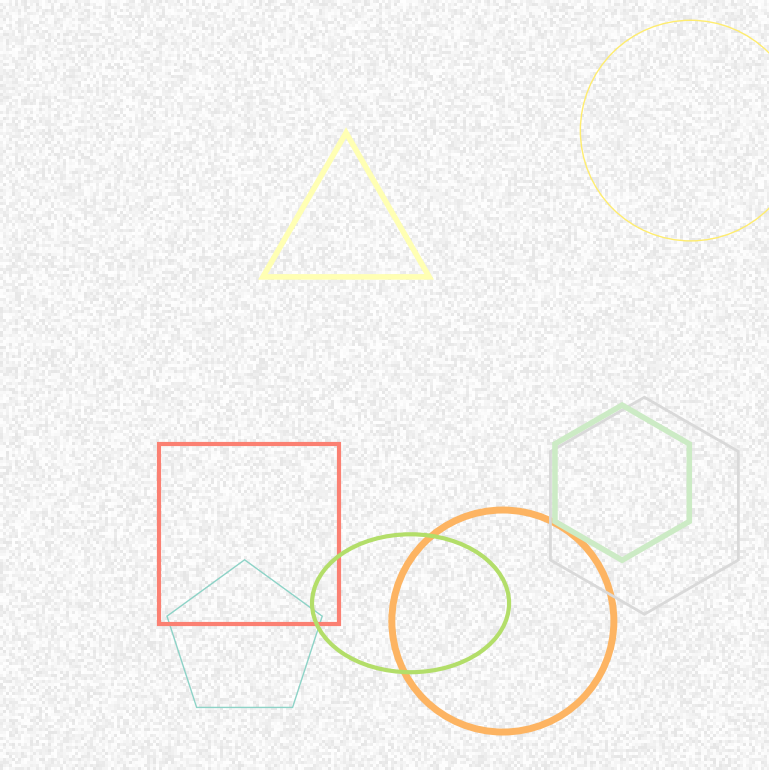[{"shape": "pentagon", "thickness": 0.5, "radius": 0.53, "center": [0.318, 0.167]}, {"shape": "triangle", "thickness": 2, "radius": 0.62, "center": [0.449, 0.703]}, {"shape": "square", "thickness": 1.5, "radius": 0.58, "center": [0.323, 0.306]}, {"shape": "circle", "thickness": 2.5, "radius": 0.72, "center": [0.653, 0.193]}, {"shape": "oval", "thickness": 1.5, "radius": 0.64, "center": [0.533, 0.217]}, {"shape": "hexagon", "thickness": 1, "radius": 0.7, "center": [0.837, 0.343]}, {"shape": "hexagon", "thickness": 2, "radius": 0.5, "center": [0.808, 0.373]}, {"shape": "circle", "thickness": 0.5, "radius": 0.72, "center": [0.897, 0.83]}]